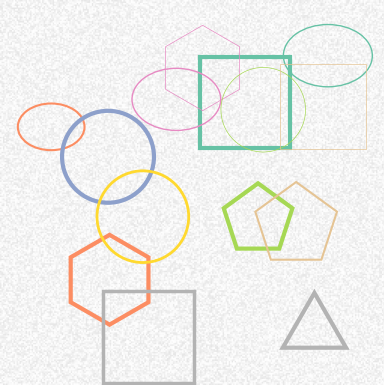[{"shape": "oval", "thickness": 1, "radius": 0.58, "center": [0.852, 0.855]}, {"shape": "square", "thickness": 3, "radius": 0.59, "center": [0.636, 0.733]}, {"shape": "hexagon", "thickness": 3, "radius": 0.58, "center": [0.285, 0.273]}, {"shape": "oval", "thickness": 1.5, "radius": 0.43, "center": [0.133, 0.671]}, {"shape": "circle", "thickness": 3, "radius": 0.6, "center": [0.281, 0.593]}, {"shape": "hexagon", "thickness": 0.5, "radius": 0.55, "center": [0.526, 0.823]}, {"shape": "oval", "thickness": 1, "radius": 0.58, "center": [0.458, 0.742]}, {"shape": "pentagon", "thickness": 3, "radius": 0.47, "center": [0.67, 0.43]}, {"shape": "circle", "thickness": 0.5, "radius": 0.55, "center": [0.684, 0.715]}, {"shape": "circle", "thickness": 2, "radius": 0.6, "center": [0.371, 0.437]}, {"shape": "square", "thickness": 0.5, "radius": 0.56, "center": [0.838, 0.723]}, {"shape": "pentagon", "thickness": 1.5, "radius": 0.56, "center": [0.769, 0.416]}, {"shape": "triangle", "thickness": 3, "radius": 0.47, "center": [0.817, 0.144]}, {"shape": "square", "thickness": 2.5, "radius": 0.59, "center": [0.385, 0.125]}]